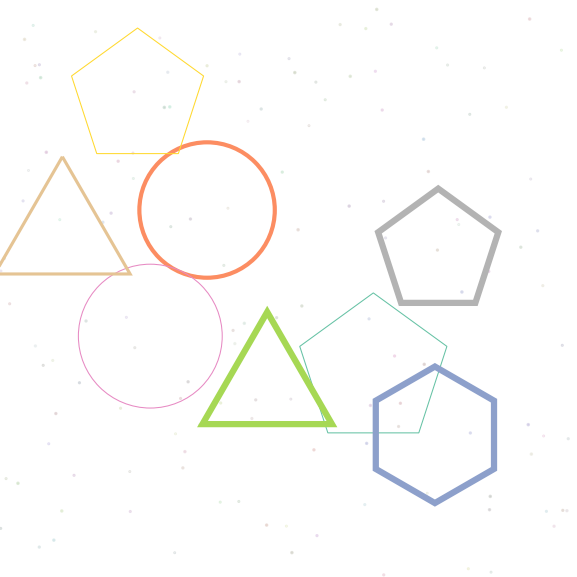[{"shape": "pentagon", "thickness": 0.5, "radius": 0.67, "center": [0.646, 0.358]}, {"shape": "circle", "thickness": 2, "radius": 0.59, "center": [0.359, 0.635]}, {"shape": "hexagon", "thickness": 3, "radius": 0.59, "center": [0.753, 0.246]}, {"shape": "circle", "thickness": 0.5, "radius": 0.62, "center": [0.26, 0.417]}, {"shape": "triangle", "thickness": 3, "radius": 0.65, "center": [0.463, 0.329]}, {"shape": "pentagon", "thickness": 0.5, "radius": 0.6, "center": [0.238, 0.83]}, {"shape": "triangle", "thickness": 1.5, "radius": 0.68, "center": [0.108, 0.592]}, {"shape": "pentagon", "thickness": 3, "radius": 0.55, "center": [0.759, 0.563]}]